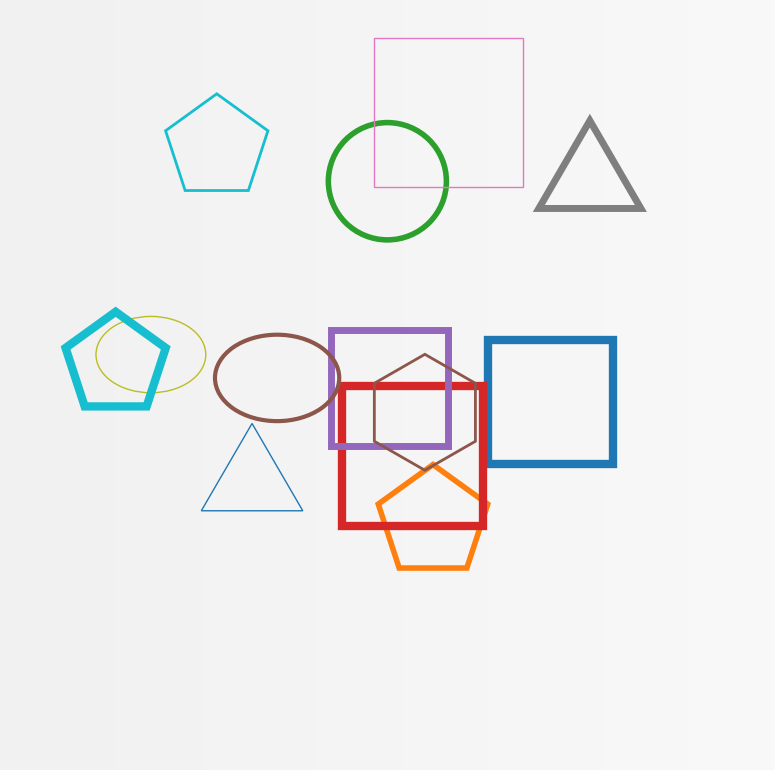[{"shape": "square", "thickness": 3, "radius": 0.4, "center": [0.71, 0.478]}, {"shape": "triangle", "thickness": 0.5, "radius": 0.38, "center": [0.325, 0.374]}, {"shape": "pentagon", "thickness": 2, "radius": 0.37, "center": [0.559, 0.322]}, {"shape": "circle", "thickness": 2, "radius": 0.38, "center": [0.5, 0.765]}, {"shape": "square", "thickness": 3, "radius": 0.46, "center": [0.532, 0.408]}, {"shape": "square", "thickness": 2.5, "radius": 0.38, "center": [0.502, 0.496]}, {"shape": "hexagon", "thickness": 1, "radius": 0.38, "center": [0.548, 0.465]}, {"shape": "oval", "thickness": 1.5, "radius": 0.4, "center": [0.358, 0.509]}, {"shape": "square", "thickness": 0.5, "radius": 0.48, "center": [0.579, 0.854]}, {"shape": "triangle", "thickness": 2.5, "radius": 0.38, "center": [0.761, 0.767]}, {"shape": "oval", "thickness": 0.5, "radius": 0.35, "center": [0.195, 0.539]}, {"shape": "pentagon", "thickness": 1, "radius": 0.35, "center": [0.28, 0.809]}, {"shape": "pentagon", "thickness": 3, "radius": 0.34, "center": [0.149, 0.527]}]